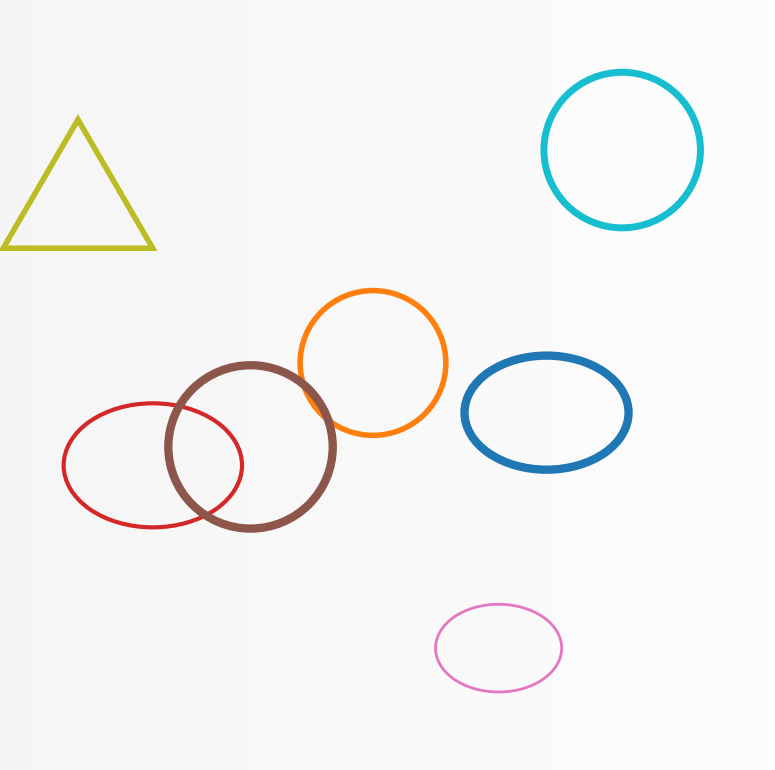[{"shape": "oval", "thickness": 3, "radius": 0.53, "center": [0.705, 0.464]}, {"shape": "circle", "thickness": 2, "radius": 0.47, "center": [0.481, 0.529]}, {"shape": "oval", "thickness": 1.5, "radius": 0.58, "center": [0.197, 0.396]}, {"shape": "circle", "thickness": 3, "radius": 0.53, "center": [0.323, 0.42]}, {"shape": "oval", "thickness": 1, "radius": 0.41, "center": [0.643, 0.158]}, {"shape": "triangle", "thickness": 2, "radius": 0.56, "center": [0.101, 0.733]}, {"shape": "circle", "thickness": 2.5, "radius": 0.51, "center": [0.803, 0.805]}]